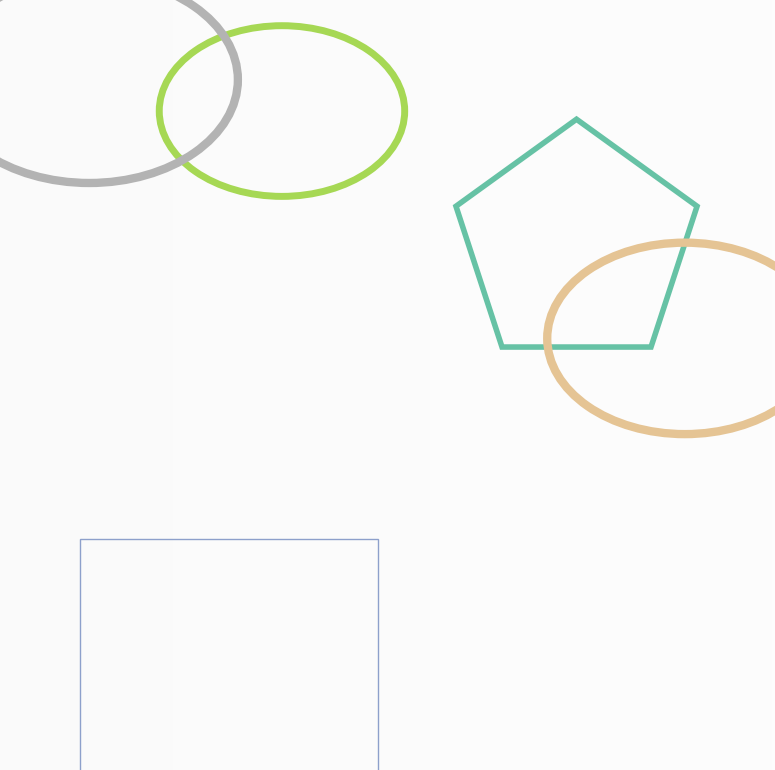[{"shape": "pentagon", "thickness": 2, "radius": 0.82, "center": [0.744, 0.682]}, {"shape": "square", "thickness": 0.5, "radius": 0.96, "center": [0.296, 0.108]}, {"shape": "oval", "thickness": 2.5, "radius": 0.79, "center": [0.364, 0.856]}, {"shape": "oval", "thickness": 3, "radius": 0.89, "center": [0.884, 0.561]}, {"shape": "oval", "thickness": 3, "radius": 0.96, "center": [0.115, 0.897]}]